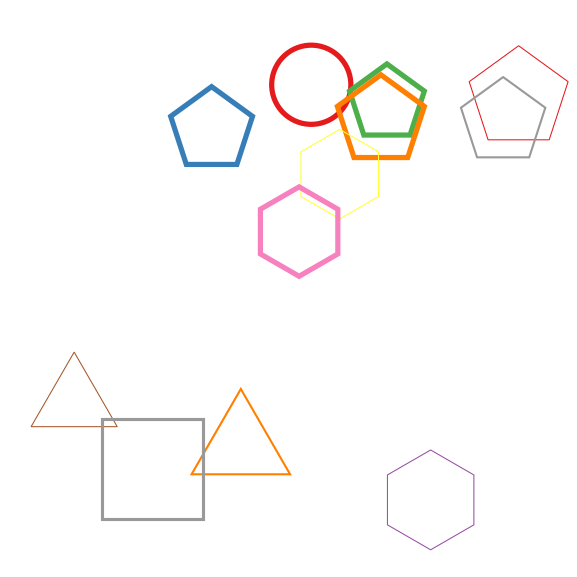[{"shape": "circle", "thickness": 2.5, "radius": 0.34, "center": [0.539, 0.852]}, {"shape": "pentagon", "thickness": 0.5, "radius": 0.45, "center": [0.898, 0.83]}, {"shape": "pentagon", "thickness": 2.5, "radius": 0.37, "center": [0.366, 0.775]}, {"shape": "pentagon", "thickness": 2.5, "radius": 0.34, "center": [0.67, 0.82]}, {"shape": "hexagon", "thickness": 0.5, "radius": 0.43, "center": [0.746, 0.134]}, {"shape": "triangle", "thickness": 1, "radius": 0.49, "center": [0.417, 0.227]}, {"shape": "pentagon", "thickness": 2.5, "radius": 0.4, "center": [0.66, 0.79]}, {"shape": "hexagon", "thickness": 0.5, "radius": 0.39, "center": [0.588, 0.698]}, {"shape": "triangle", "thickness": 0.5, "radius": 0.43, "center": [0.128, 0.303]}, {"shape": "hexagon", "thickness": 2.5, "radius": 0.39, "center": [0.518, 0.598]}, {"shape": "square", "thickness": 1.5, "radius": 0.43, "center": [0.264, 0.187]}, {"shape": "pentagon", "thickness": 1, "radius": 0.38, "center": [0.871, 0.789]}]